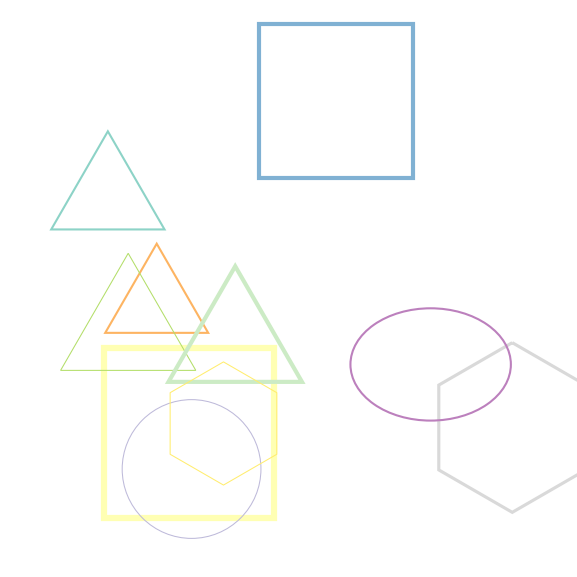[{"shape": "triangle", "thickness": 1, "radius": 0.57, "center": [0.187, 0.658]}, {"shape": "square", "thickness": 3, "radius": 0.74, "center": [0.328, 0.25]}, {"shape": "circle", "thickness": 0.5, "radius": 0.6, "center": [0.332, 0.187]}, {"shape": "square", "thickness": 2, "radius": 0.67, "center": [0.582, 0.824]}, {"shape": "triangle", "thickness": 1, "radius": 0.51, "center": [0.271, 0.474]}, {"shape": "triangle", "thickness": 0.5, "radius": 0.68, "center": [0.222, 0.425]}, {"shape": "hexagon", "thickness": 1.5, "radius": 0.73, "center": [0.887, 0.259]}, {"shape": "oval", "thickness": 1, "radius": 0.69, "center": [0.746, 0.368]}, {"shape": "triangle", "thickness": 2, "radius": 0.67, "center": [0.407, 0.405]}, {"shape": "hexagon", "thickness": 0.5, "radius": 0.53, "center": [0.387, 0.266]}]